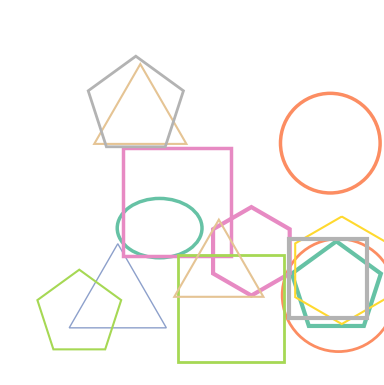[{"shape": "oval", "thickness": 2.5, "radius": 0.55, "center": [0.415, 0.408]}, {"shape": "pentagon", "thickness": 3, "radius": 0.61, "center": [0.874, 0.252]}, {"shape": "circle", "thickness": 2.5, "radius": 0.65, "center": [0.858, 0.628]}, {"shape": "circle", "thickness": 2, "radius": 0.73, "center": [0.879, 0.233]}, {"shape": "triangle", "thickness": 1, "radius": 0.73, "center": [0.306, 0.221]}, {"shape": "hexagon", "thickness": 3, "radius": 0.57, "center": [0.653, 0.347]}, {"shape": "square", "thickness": 2.5, "radius": 0.7, "center": [0.461, 0.475]}, {"shape": "square", "thickness": 2, "radius": 0.69, "center": [0.6, 0.198]}, {"shape": "pentagon", "thickness": 1.5, "radius": 0.57, "center": [0.206, 0.185]}, {"shape": "hexagon", "thickness": 1.5, "radius": 0.7, "center": [0.888, 0.298]}, {"shape": "triangle", "thickness": 1.5, "radius": 0.67, "center": [0.568, 0.296]}, {"shape": "triangle", "thickness": 1.5, "radius": 0.69, "center": [0.364, 0.695]}, {"shape": "pentagon", "thickness": 2, "radius": 0.65, "center": [0.353, 0.724]}, {"shape": "square", "thickness": 3, "radius": 0.51, "center": [0.851, 0.277]}]